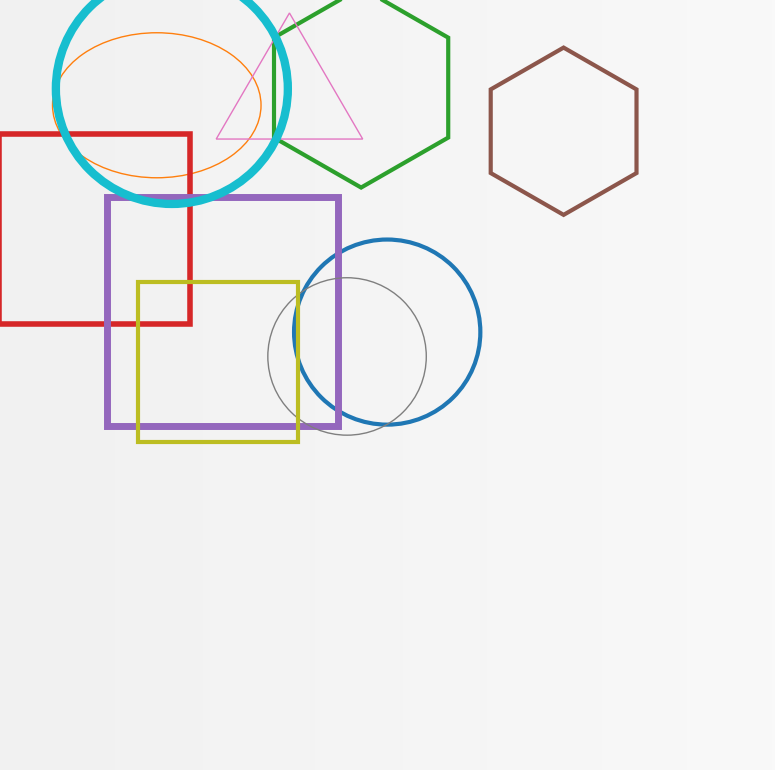[{"shape": "circle", "thickness": 1.5, "radius": 0.6, "center": [0.5, 0.569]}, {"shape": "oval", "thickness": 0.5, "radius": 0.67, "center": [0.202, 0.863]}, {"shape": "hexagon", "thickness": 1.5, "radius": 0.65, "center": [0.466, 0.886]}, {"shape": "square", "thickness": 2, "radius": 0.61, "center": [0.122, 0.702]}, {"shape": "square", "thickness": 2.5, "radius": 0.74, "center": [0.287, 0.595]}, {"shape": "hexagon", "thickness": 1.5, "radius": 0.54, "center": [0.727, 0.83]}, {"shape": "triangle", "thickness": 0.5, "radius": 0.55, "center": [0.373, 0.874]}, {"shape": "circle", "thickness": 0.5, "radius": 0.51, "center": [0.448, 0.537]}, {"shape": "square", "thickness": 1.5, "radius": 0.52, "center": [0.281, 0.53]}, {"shape": "circle", "thickness": 3, "radius": 0.75, "center": [0.222, 0.885]}]